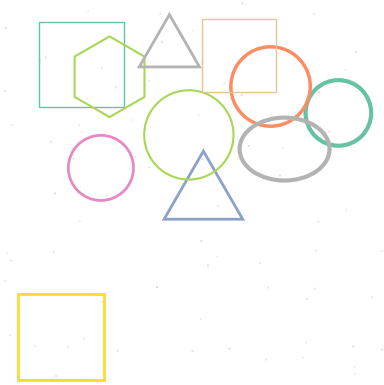[{"shape": "circle", "thickness": 3, "radius": 0.43, "center": [0.879, 0.707]}, {"shape": "square", "thickness": 1, "radius": 0.55, "center": [0.212, 0.832]}, {"shape": "circle", "thickness": 2.5, "radius": 0.52, "center": [0.703, 0.775]}, {"shape": "triangle", "thickness": 2, "radius": 0.59, "center": [0.528, 0.49]}, {"shape": "circle", "thickness": 2, "radius": 0.42, "center": [0.262, 0.564]}, {"shape": "circle", "thickness": 1.5, "radius": 0.58, "center": [0.491, 0.65]}, {"shape": "hexagon", "thickness": 1.5, "radius": 0.52, "center": [0.285, 0.801]}, {"shape": "square", "thickness": 2, "radius": 0.55, "center": [0.158, 0.125]}, {"shape": "square", "thickness": 1, "radius": 0.48, "center": [0.621, 0.856]}, {"shape": "triangle", "thickness": 2, "radius": 0.45, "center": [0.44, 0.871]}, {"shape": "oval", "thickness": 3, "radius": 0.58, "center": [0.739, 0.613]}]